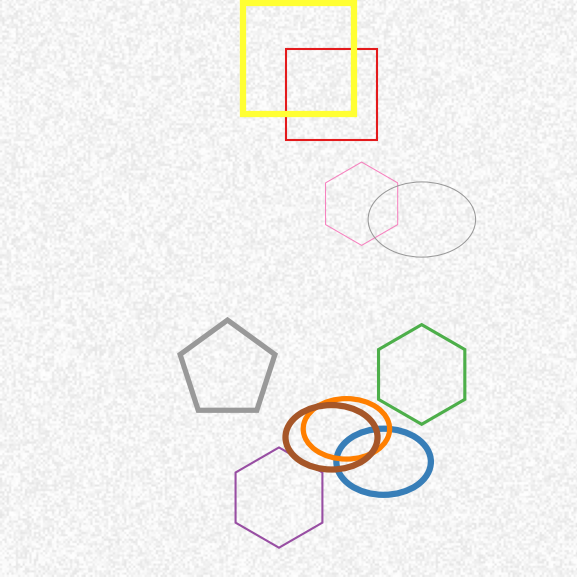[{"shape": "square", "thickness": 1, "radius": 0.39, "center": [0.574, 0.835]}, {"shape": "oval", "thickness": 3, "radius": 0.41, "center": [0.664, 0.2]}, {"shape": "hexagon", "thickness": 1.5, "radius": 0.43, "center": [0.73, 0.351]}, {"shape": "hexagon", "thickness": 1, "radius": 0.43, "center": [0.483, 0.138]}, {"shape": "oval", "thickness": 2.5, "radius": 0.37, "center": [0.6, 0.257]}, {"shape": "square", "thickness": 3, "radius": 0.48, "center": [0.517, 0.897]}, {"shape": "oval", "thickness": 3, "radius": 0.4, "center": [0.574, 0.242]}, {"shape": "hexagon", "thickness": 0.5, "radius": 0.36, "center": [0.626, 0.646]}, {"shape": "pentagon", "thickness": 2.5, "radius": 0.43, "center": [0.394, 0.359]}, {"shape": "oval", "thickness": 0.5, "radius": 0.47, "center": [0.73, 0.619]}]